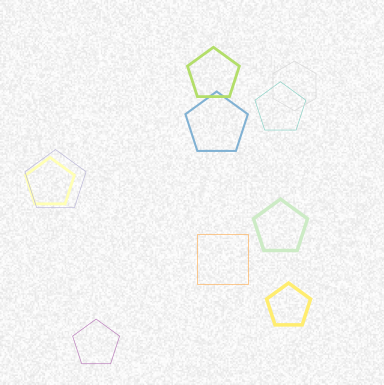[{"shape": "pentagon", "thickness": 0.5, "radius": 0.35, "center": [0.728, 0.718]}, {"shape": "pentagon", "thickness": 2, "radius": 0.33, "center": [0.13, 0.524]}, {"shape": "pentagon", "thickness": 0.5, "radius": 0.42, "center": [0.144, 0.528]}, {"shape": "pentagon", "thickness": 1.5, "radius": 0.43, "center": [0.563, 0.677]}, {"shape": "square", "thickness": 0.5, "radius": 0.33, "center": [0.578, 0.328]}, {"shape": "pentagon", "thickness": 2, "radius": 0.35, "center": [0.554, 0.806]}, {"shape": "hexagon", "thickness": 0.5, "radius": 0.32, "center": [0.765, 0.777]}, {"shape": "pentagon", "thickness": 0.5, "radius": 0.32, "center": [0.25, 0.107]}, {"shape": "pentagon", "thickness": 2.5, "radius": 0.37, "center": [0.729, 0.409]}, {"shape": "pentagon", "thickness": 2.5, "radius": 0.3, "center": [0.75, 0.205]}]